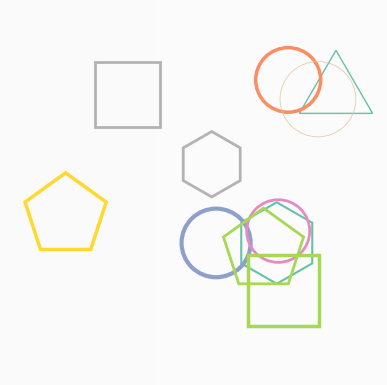[{"shape": "hexagon", "thickness": 1.5, "radius": 0.53, "center": [0.714, 0.369]}, {"shape": "triangle", "thickness": 1, "radius": 0.55, "center": [0.867, 0.76]}, {"shape": "circle", "thickness": 2.5, "radius": 0.42, "center": [0.744, 0.792]}, {"shape": "circle", "thickness": 3, "radius": 0.45, "center": [0.558, 0.369]}, {"shape": "circle", "thickness": 2, "radius": 0.41, "center": [0.718, 0.4]}, {"shape": "square", "thickness": 2.5, "radius": 0.46, "center": [0.731, 0.245]}, {"shape": "pentagon", "thickness": 2, "radius": 0.54, "center": [0.68, 0.351]}, {"shape": "pentagon", "thickness": 2.5, "radius": 0.55, "center": [0.169, 0.441]}, {"shape": "circle", "thickness": 0.5, "radius": 0.49, "center": [0.82, 0.742]}, {"shape": "square", "thickness": 2, "radius": 0.42, "center": [0.329, 0.754]}, {"shape": "hexagon", "thickness": 2, "radius": 0.42, "center": [0.546, 0.573]}]